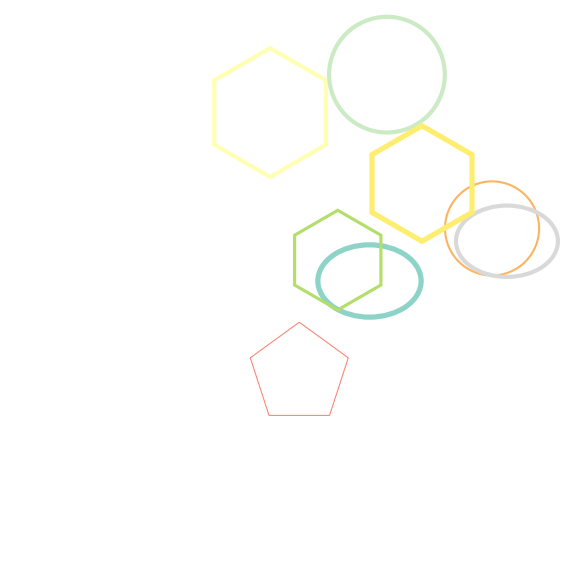[{"shape": "oval", "thickness": 2.5, "radius": 0.45, "center": [0.64, 0.513]}, {"shape": "hexagon", "thickness": 2, "radius": 0.56, "center": [0.468, 0.804]}, {"shape": "pentagon", "thickness": 0.5, "radius": 0.45, "center": [0.518, 0.352]}, {"shape": "circle", "thickness": 1, "radius": 0.41, "center": [0.852, 0.604]}, {"shape": "hexagon", "thickness": 1.5, "radius": 0.43, "center": [0.585, 0.549]}, {"shape": "oval", "thickness": 2, "radius": 0.44, "center": [0.878, 0.581]}, {"shape": "circle", "thickness": 2, "radius": 0.5, "center": [0.67, 0.87]}, {"shape": "hexagon", "thickness": 2.5, "radius": 0.5, "center": [0.731, 0.681]}]